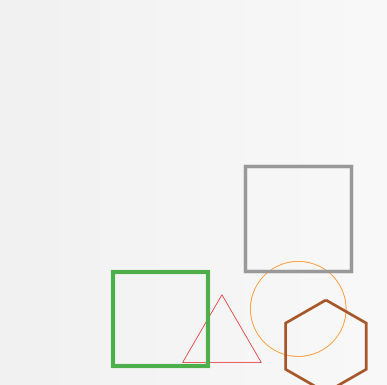[{"shape": "triangle", "thickness": 0.5, "radius": 0.59, "center": [0.573, 0.117]}, {"shape": "square", "thickness": 3, "radius": 0.62, "center": [0.415, 0.172]}, {"shape": "circle", "thickness": 0.5, "radius": 0.62, "center": [0.77, 0.198]}, {"shape": "hexagon", "thickness": 2, "radius": 0.6, "center": [0.841, 0.101]}, {"shape": "square", "thickness": 2.5, "radius": 0.68, "center": [0.769, 0.432]}]